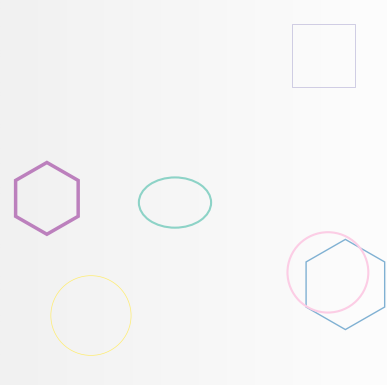[{"shape": "oval", "thickness": 1.5, "radius": 0.47, "center": [0.452, 0.474]}, {"shape": "square", "thickness": 0.5, "radius": 0.41, "center": [0.835, 0.856]}, {"shape": "hexagon", "thickness": 1, "radius": 0.59, "center": [0.891, 0.261]}, {"shape": "circle", "thickness": 1.5, "radius": 0.52, "center": [0.846, 0.293]}, {"shape": "hexagon", "thickness": 2.5, "radius": 0.47, "center": [0.121, 0.485]}, {"shape": "circle", "thickness": 0.5, "radius": 0.52, "center": [0.235, 0.18]}]